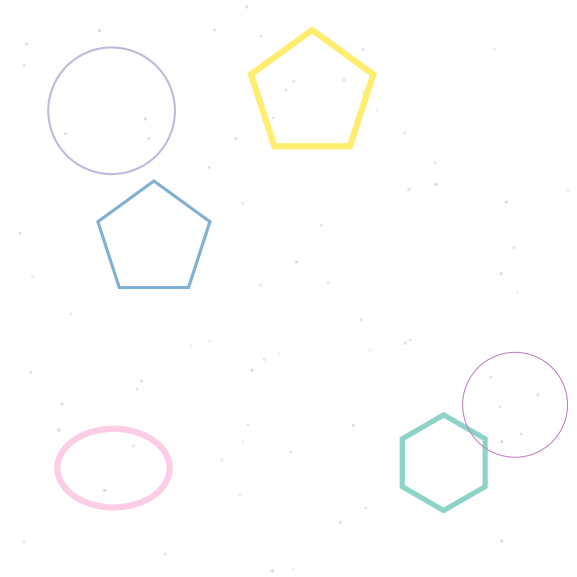[{"shape": "hexagon", "thickness": 2.5, "radius": 0.41, "center": [0.768, 0.198]}, {"shape": "circle", "thickness": 1, "radius": 0.55, "center": [0.193, 0.807]}, {"shape": "pentagon", "thickness": 1.5, "radius": 0.51, "center": [0.267, 0.584]}, {"shape": "oval", "thickness": 3, "radius": 0.49, "center": [0.197, 0.189]}, {"shape": "circle", "thickness": 0.5, "radius": 0.45, "center": [0.892, 0.298]}, {"shape": "pentagon", "thickness": 3, "radius": 0.56, "center": [0.54, 0.836]}]